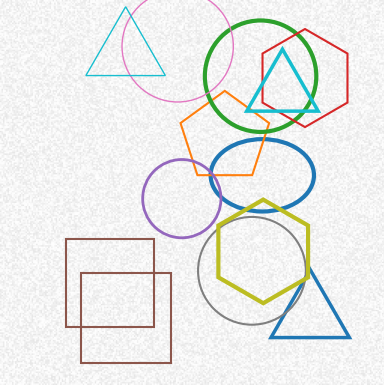[{"shape": "triangle", "thickness": 2.5, "radius": 0.59, "center": [0.806, 0.182]}, {"shape": "oval", "thickness": 3, "radius": 0.67, "center": [0.681, 0.545]}, {"shape": "pentagon", "thickness": 1.5, "radius": 0.61, "center": [0.584, 0.643]}, {"shape": "circle", "thickness": 3, "radius": 0.72, "center": [0.677, 0.802]}, {"shape": "hexagon", "thickness": 1.5, "radius": 0.64, "center": [0.792, 0.797]}, {"shape": "circle", "thickness": 2, "radius": 0.51, "center": [0.472, 0.484]}, {"shape": "square", "thickness": 1.5, "radius": 0.58, "center": [0.327, 0.174]}, {"shape": "square", "thickness": 1.5, "radius": 0.57, "center": [0.286, 0.264]}, {"shape": "circle", "thickness": 1, "radius": 0.72, "center": [0.462, 0.88]}, {"shape": "circle", "thickness": 1.5, "radius": 0.7, "center": [0.654, 0.297]}, {"shape": "hexagon", "thickness": 3, "radius": 0.67, "center": [0.684, 0.347]}, {"shape": "triangle", "thickness": 2.5, "radius": 0.54, "center": [0.734, 0.765]}, {"shape": "triangle", "thickness": 1, "radius": 0.6, "center": [0.326, 0.863]}]